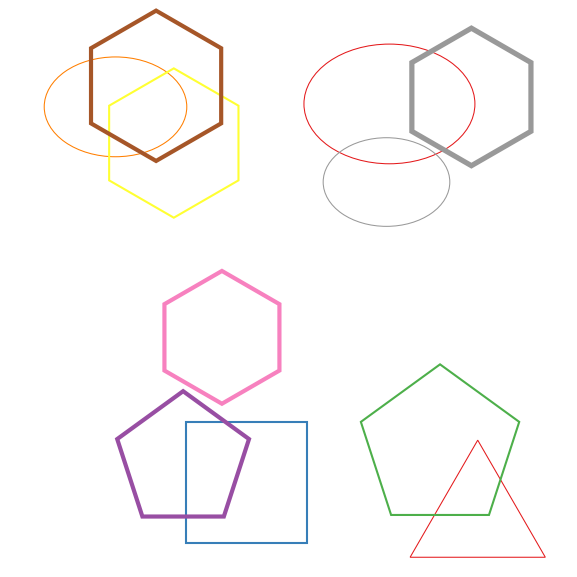[{"shape": "oval", "thickness": 0.5, "radius": 0.74, "center": [0.674, 0.819]}, {"shape": "triangle", "thickness": 0.5, "radius": 0.68, "center": [0.827, 0.102]}, {"shape": "square", "thickness": 1, "radius": 0.53, "center": [0.427, 0.164]}, {"shape": "pentagon", "thickness": 1, "radius": 0.72, "center": [0.762, 0.224]}, {"shape": "pentagon", "thickness": 2, "radius": 0.6, "center": [0.317, 0.202]}, {"shape": "oval", "thickness": 0.5, "radius": 0.62, "center": [0.2, 0.814]}, {"shape": "hexagon", "thickness": 1, "radius": 0.65, "center": [0.301, 0.751]}, {"shape": "hexagon", "thickness": 2, "radius": 0.65, "center": [0.27, 0.851]}, {"shape": "hexagon", "thickness": 2, "radius": 0.57, "center": [0.384, 0.415]}, {"shape": "oval", "thickness": 0.5, "radius": 0.55, "center": [0.669, 0.684]}, {"shape": "hexagon", "thickness": 2.5, "radius": 0.6, "center": [0.816, 0.831]}]